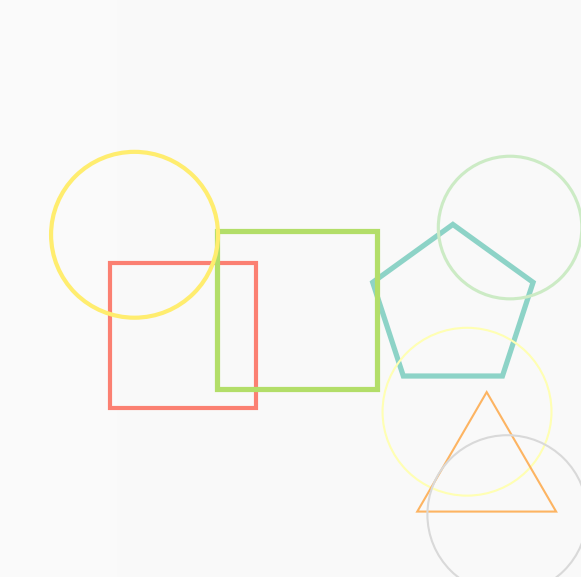[{"shape": "pentagon", "thickness": 2.5, "radius": 0.73, "center": [0.779, 0.465]}, {"shape": "circle", "thickness": 1, "radius": 0.73, "center": [0.803, 0.286]}, {"shape": "square", "thickness": 2, "radius": 0.63, "center": [0.315, 0.417]}, {"shape": "triangle", "thickness": 1, "radius": 0.69, "center": [0.837, 0.182]}, {"shape": "square", "thickness": 2.5, "radius": 0.69, "center": [0.512, 0.462]}, {"shape": "circle", "thickness": 1, "radius": 0.69, "center": [0.873, 0.108]}, {"shape": "circle", "thickness": 1.5, "radius": 0.62, "center": [0.878, 0.605]}, {"shape": "circle", "thickness": 2, "radius": 0.72, "center": [0.231, 0.593]}]